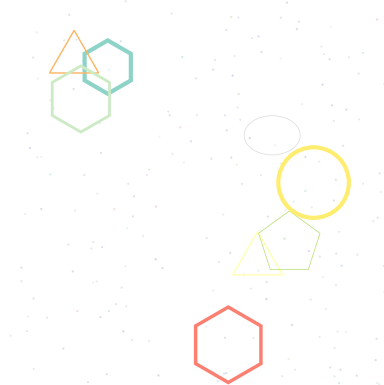[{"shape": "hexagon", "thickness": 3, "radius": 0.35, "center": [0.28, 0.826]}, {"shape": "triangle", "thickness": 1, "radius": 0.37, "center": [0.669, 0.323]}, {"shape": "hexagon", "thickness": 2.5, "radius": 0.49, "center": [0.593, 0.104]}, {"shape": "triangle", "thickness": 1, "radius": 0.37, "center": [0.193, 0.847]}, {"shape": "pentagon", "thickness": 0.5, "radius": 0.42, "center": [0.751, 0.368]}, {"shape": "oval", "thickness": 0.5, "radius": 0.36, "center": [0.707, 0.649]}, {"shape": "hexagon", "thickness": 2, "radius": 0.43, "center": [0.21, 0.743]}, {"shape": "circle", "thickness": 3, "radius": 0.46, "center": [0.815, 0.526]}]